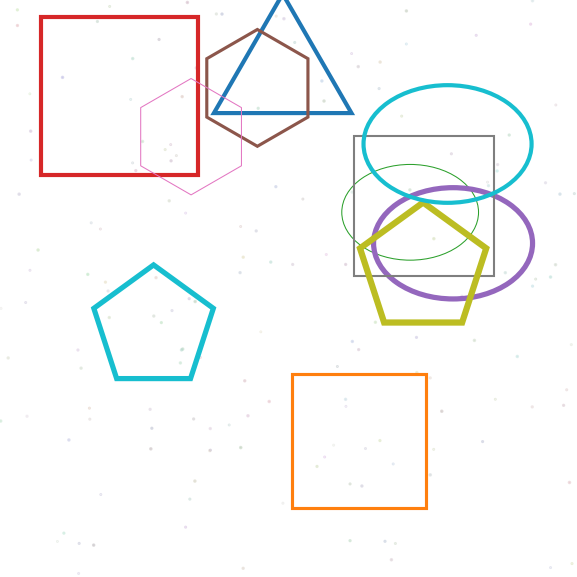[{"shape": "triangle", "thickness": 2, "radius": 0.69, "center": [0.49, 0.872]}, {"shape": "square", "thickness": 1.5, "radius": 0.58, "center": [0.622, 0.235]}, {"shape": "oval", "thickness": 0.5, "radius": 0.59, "center": [0.71, 0.632]}, {"shape": "square", "thickness": 2, "radius": 0.68, "center": [0.207, 0.833]}, {"shape": "oval", "thickness": 2.5, "radius": 0.69, "center": [0.785, 0.578]}, {"shape": "hexagon", "thickness": 1.5, "radius": 0.51, "center": [0.446, 0.847]}, {"shape": "hexagon", "thickness": 0.5, "radius": 0.5, "center": [0.331, 0.762]}, {"shape": "square", "thickness": 1, "radius": 0.61, "center": [0.734, 0.642]}, {"shape": "pentagon", "thickness": 3, "radius": 0.57, "center": [0.733, 0.534]}, {"shape": "pentagon", "thickness": 2.5, "radius": 0.54, "center": [0.266, 0.432]}, {"shape": "oval", "thickness": 2, "radius": 0.73, "center": [0.775, 0.75]}]